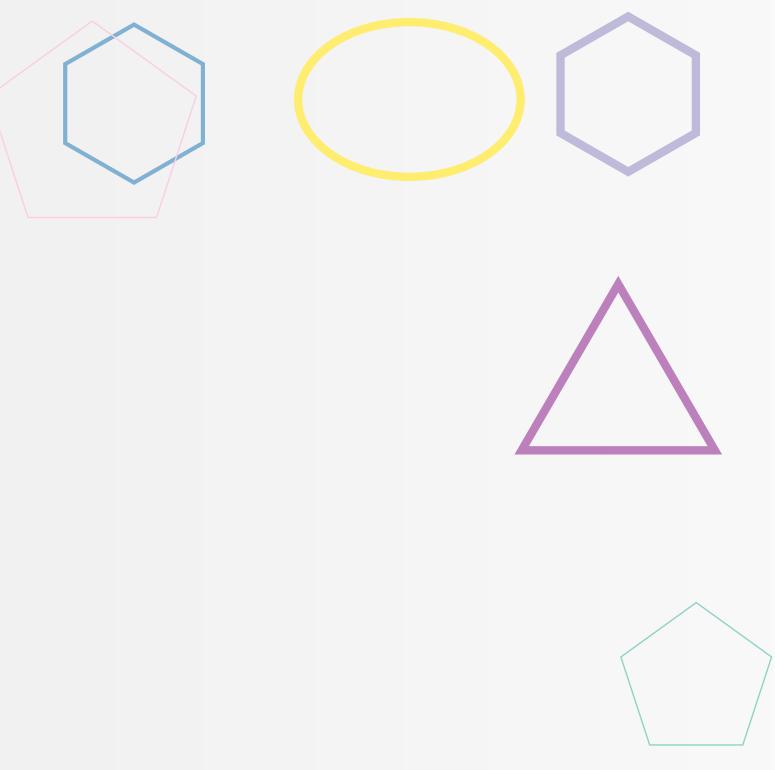[{"shape": "pentagon", "thickness": 0.5, "radius": 0.51, "center": [0.898, 0.115]}, {"shape": "hexagon", "thickness": 3, "radius": 0.5, "center": [0.811, 0.878]}, {"shape": "hexagon", "thickness": 1.5, "radius": 0.51, "center": [0.173, 0.865]}, {"shape": "pentagon", "thickness": 0.5, "radius": 0.71, "center": [0.119, 0.832]}, {"shape": "triangle", "thickness": 3, "radius": 0.72, "center": [0.798, 0.487]}, {"shape": "oval", "thickness": 3, "radius": 0.72, "center": [0.528, 0.871]}]